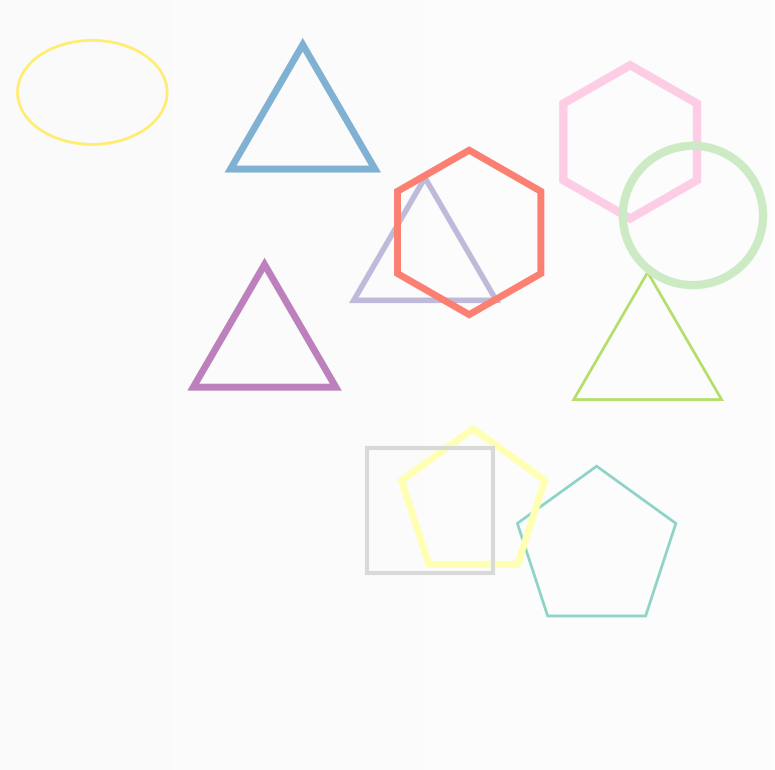[{"shape": "pentagon", "thickness": 1, "radius": 0.54, "center": [0.77, 0.287]}, {"shape": "pentagon", "thickness": 2.5, "radius": 0.49, "center": [0.611, 0.346]}, {"shape": "triangle", "thickness": 2, "radius": 0.53, "center": [0.548, 0.663]}, {"shape": "hexagon", "thickness": 2.5, "radius": 0.53, "center": [0.605, 0.698]}, {"shape": "triangle", "thickness": 2.5, "radius": 0.54, "center": [0.391, 0.834]}, {"shape": "triangle", "thickness": 1, "radius": 0.55, "center": [0.836, 0.536]}, {"shape": "hexagon", "thickness": 3, "radius": 0.5, "center": [0.813, 0.816]}, {"shape": "square", "thickness": 1.5, "radius": 0.41, "center": [0.555, 0.337]}, {"shape": "triangle", "thickness": 2.5, "radius": 0.53, "center": [0.341, 0.55]}, {"shape": "circle", "thickness": 3, "radius": 0.45, "center": [0.894, 0.72]}, {"shape": "oval", "thickness": 1, "radius": 0.48, "center": [0.119, 0.88]}]